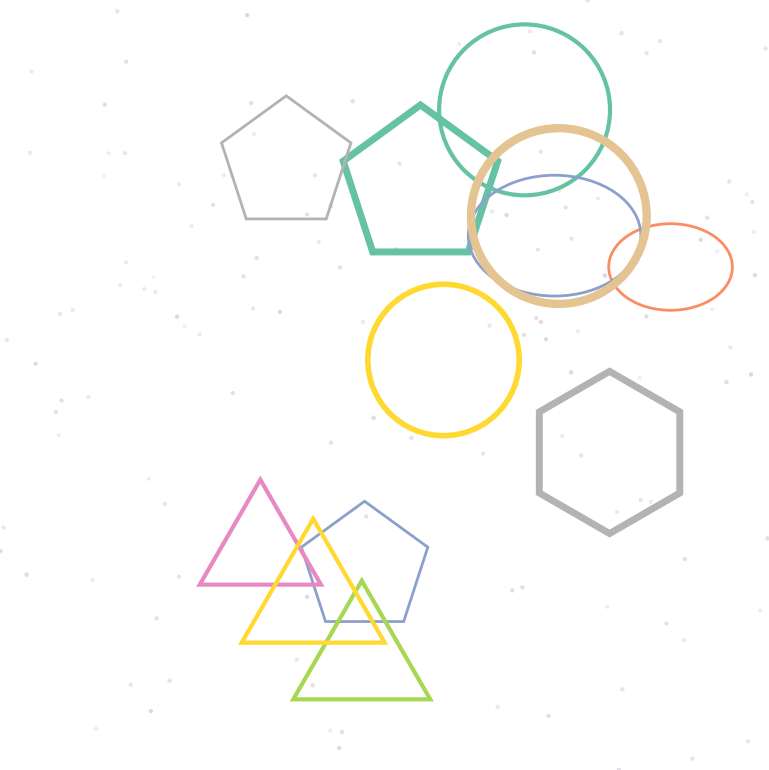[{"shape": "pentagon", "thickness": 2.5, "radius": 0.53, "center": [0.546, 0.758]}, {"shape": "circle", "thickness": 1.5, "radius": 0.55, "center": [0.681, 0.857]}, {"shape": "oval", "thickness": 1, "radius": 0.4, "center": [0.871, 0.653]}, {"shape": "oval", "thickness": 1, "radius": 0.56, "center": [0.72, 0.694]}, {"shape": "pentagon", "thickness": 1, "radius": 0.43, "center": [0.473, 0.263]}, {"shape": "triangle", "thickness": 1.5, "radius": 0.45, "center": [0.338, 0.286]}, {"shape": "triangle", "thickness": 1.5, "radius": 0.51, "center": [0.47, 0.143]}, {"shape": "circle", "thickness": 2, "radius": 0.49, "center": [0.576, 0.533]}, {"shape": "triangle", "thickness": 1.5, "radius": 0.54, "center": [0.407, 0.219]}, {"shape": "circle", "thickness": 3, "radius": 0.57, "center": [0.726, 0.719]}, {"shape": "hexagon", "thickness": 2.5, "radius": 0.53, "center": [0.792, 0.412]}, {"shape": "pentagon", "thickness": 1, "radius": 0.44, "center": [0.372, 0.787]}]